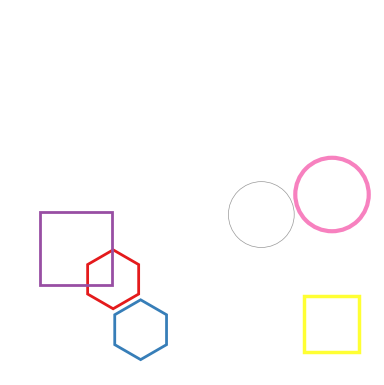[{"shape": "hexagon", "thickness": 2, "radius": 0.38, "center": [0.294, 0.275]}, {"shape": "hexagon", "thickness": 2, "radius": 0.39, "center": [0.365, 0.144]}, {"shape": "square", "thickness": 2, "radius": 0.47, "center": [0.197, 0.354]}, {"shape": "square", "thickness": 2.5, "radius": 0.36, "center": [0.861, 0.159]}, {"shape": "circle", "thickness": 3, "radius": 0.48, "center": [0.862, 0.495]}, {"shape": "circle", "thickness": 0.5, "radius": 0.43, "center": [0.679, 0.443]}]